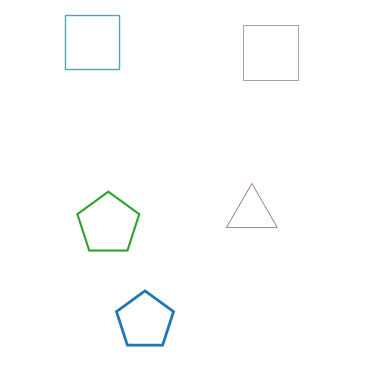[{"shape": "pentagon", "thickness": 2, "radius": 0.39, "center": [0.377, 0.167]}, {"shape": "pentagon", "thickness": 1.5, "radius": 0.42, "center": [0.281, 0.418]}, {"shape": "triangle", "thickness": 0.5, "radius": 0.38, "center": [0.654, 0.447]}, {"shape": "square", "thickness": 0.5, "radius": 0.35, "center": [0.702, 0.864]}, {"shape": "square", "thickness": 1, "radius": 0.35, "center": [0.239, 0.89]}]